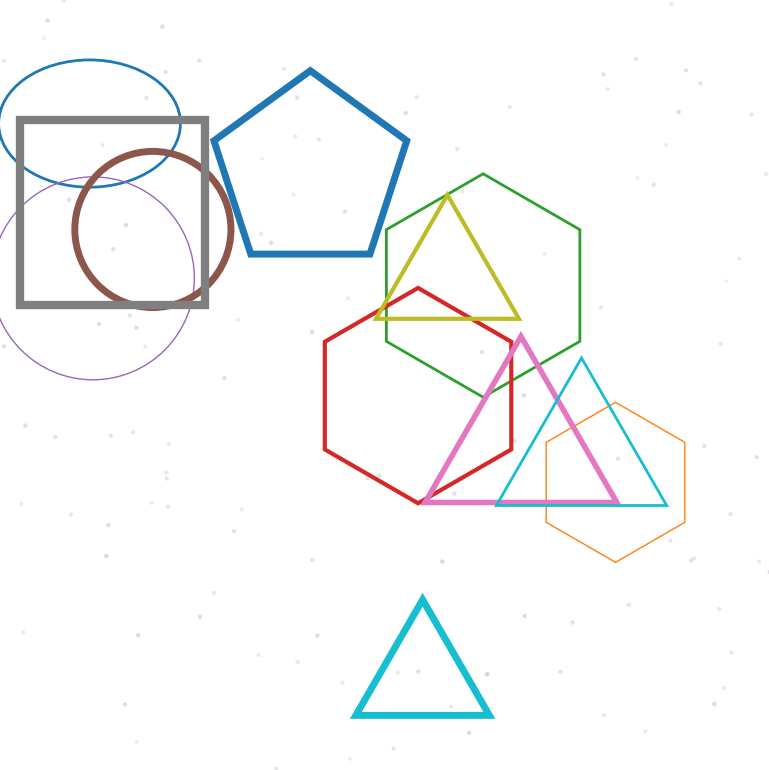[{"shape": "pentagon", "thickness": 2.5, "radius": 0.66, "center": [0.403, 0.777]}, {"shape": "oval", "thickness": 1, "radius": 0.59, "center": [0.116, 0.84]}, {"shape": "hexagon", "thickness": 0.5, "radius": 0.52, "center": [0.799, 0.374]}, {"shape": "hexagon", "thickness": 1, "radius": 0.73, "center": [0.627, 0.629]}, {"shape": "hexagon", "thickness": 1.5, "radius": 0.7, "center": [0.543, 0.486]}, {"shape": "circle", "thickness": 0.5, "radius": 0.66, "center": [0.121, 0.639]}, {"shape": "circle", "thickness": 2.5, "radius": 0.51, "center": [0.199, 0.702]}, {"shape": "triangle", "thickness": 2, "radius": 0.72, "center": [0.677, 0.419]}, {"shape": "square", "thickness": 3, "radius": 0.6, "center": [0.146, 0.724]}, {"shape": "triangle", "thickness": 1.5, "radius": 0.54, "center": [0.581, 0.64]}, {"shape": "triangle", "thickness": 1, "radius": 0.64, "center": [0.755, 0.407]}, {"shape": "triangle", "thickness": 2.5, "radius": 0.5, "center": [0.549, 0.121]}]